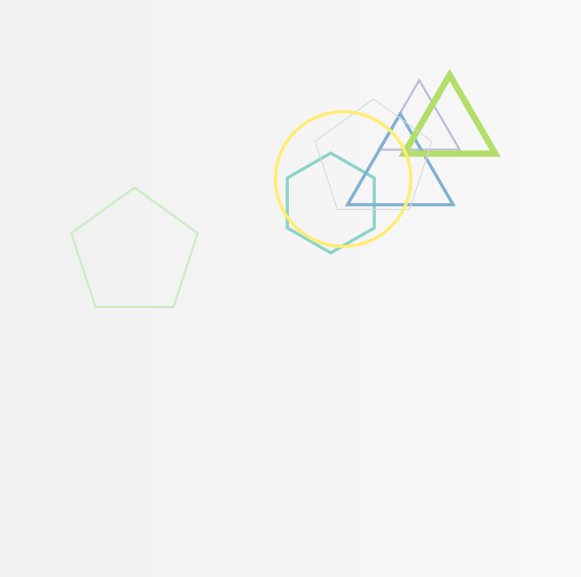[{"shape": "hexagon", "thickness": 1.5, "radius": 0.43, "center": [0.569, 0.648]}, {"shape": "triangle", "thickness": 1, "radius": 0.4, "center": [0.721, 0.78]}, {"shape": "triangle", "thickness": 1.5, "radius": 0.52, "center": [0.689, 0.697]}, {"shape": "triangle", "thickness": 3, "radius": 0.45, "center": [0.774, 0.779]}, {"shape": "pentagon", "thickness": 0.5, "radius": 0.53, "center": [0.643, 0.722]}, {"shape": "pentagon", "thickness": 1, "radius": 0.57, "center": [0.231, 0.56]}, {"shape": "circle", "thickness": 1.5, "radius": 0.58, "center": [0.59, 0.689]}]